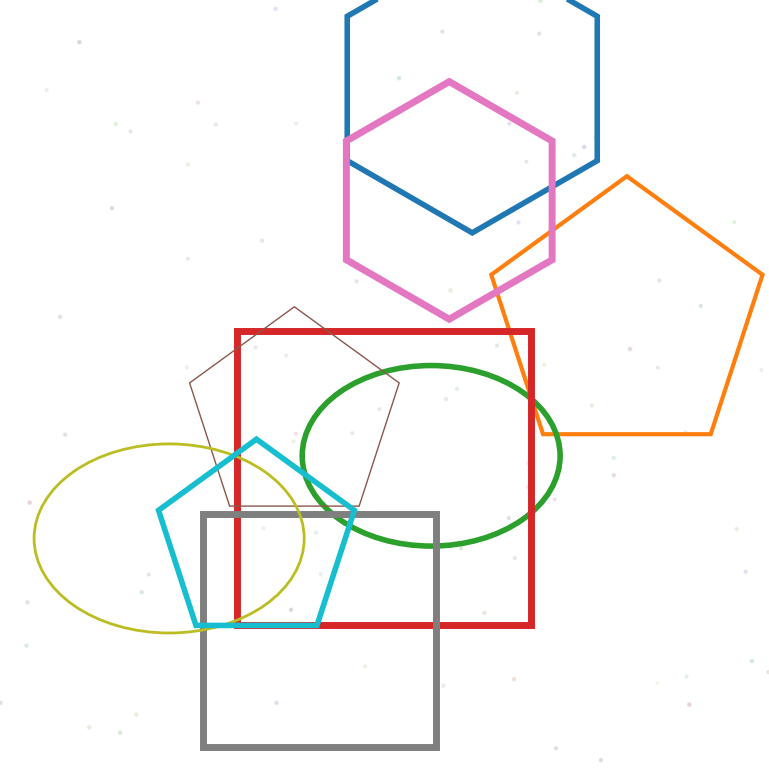[{"shape": "hexagon", "thickness": 2, "radius": 0.94, "center": [0.613, 0.885]}, {"shape": "pentagon", "thickness": 1.5, "radius": 0.93, "center": [0.814, 0.586]}, {"shape": "oval", "thickness": 2, "radius": 0.84, "center": [0.56, 0.408]}, {"shape": "square", "thickness": 2.5, "radius": 0.96, "center": [0.498, 0.379]}, {"shape": "pentagon", "thickness": 0.5, "radius": 0.72, "center": [0.382, 0.458]}, {"shape": "hexagon", "thickness": 2.5, "radius": 0.77, "center": [0.583, 0.74]}, {"shape": "square", "thickness": 2.5, "radius": 0.75, "center": [0.415, 0.181]}, {"shape": "oval", "thickness": 1, "radius": 0.88, "center": [0.22, 0.301]}, {"shape": "pentagon", "thickness": 2, "radius": 0.67, "center": [0.333, 0.296]}]